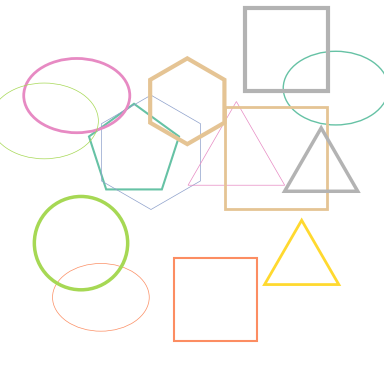[{"shape": "pentagon", "thickness": 1.5, "radius": 0.61, "center": [0.348, 0.607]}, {"shape": "oval", "thickness": 1, "radius": 0.68, "center": [0.872, 0.771]}, {"shape": "oval", "thickness": 0.5, "radius": 0.63, "center": [0.262, 0.228]}, {"shape": "square", "thickness": 1.5, "radius": 0.54, "center": [0.56, 0.222]}, {"shape": "hexagon", "thickness": 0.5, "radius": 0.74, "center": [0.392, 0.604]}, {"shape": "oval", "thickness": 2, "radius": 0.69, "center": [0.199, 0.752]}, {"shape": "triangle", "thickness": 0.5, "radius": 0.72, "center": [0.614, 0.591]}, {"shape": "oval", "thickness": 0.5, "radius": 0.7, "center": [0.115, 0.686]}, {"shape": "circle", "thickness": 2.5, "radius": 0.61, "center": [0.21, 0.368]}, {"shape": "triangle", "thickness": 2, "radius": 0.56, "center": [0.784, 0.317]}, {"shape": "hexagon", "thickness": 3, "radius": 0.56, "center": [0.486, 0.737]}, {"shape": "square", "thickness": 2, "radius": 0.66, "center": [0.718, 0.589]}, {"shape": "square", "thickness": 3, "radius": 0.54, "center": [0.743, 0.871]}, {"shape": "triangle", "thickness": 2.5, "radius": 0.55, "center": [0.834, 0.558]}]